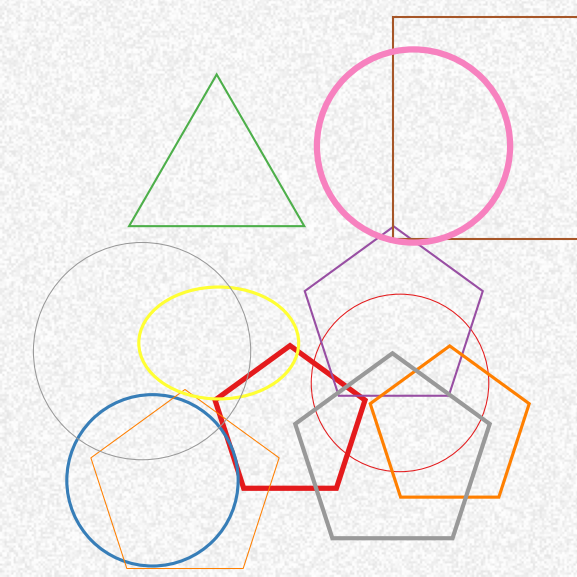[{"shape": "circle", "thickness": 0.5, "radius": 0.77, "center": [0.693, 0.336]}, {"shape": "pentagon", "thickness": 2.5, "radius": 0.68, "center": [0.502, 0.264]}, {"shape": "circle", "thickness": 1.5, "radius": 0.74, "center": [0.264, 0.167]}, {"shape": "triangle", "thickness": 1, "radius": 0.88, "center": [0.375, 0.695]}, {"shape": "pentagon", "thickness": 1, "radius": 0.81, "center": [0.682, 0.445]}, {"shape": "pentagon", "thickness": 1.5, "radius": 0.72, "center": [0.779, 0.255]}, {"shape": "pentagon", "thickness": 0.5, "radius": 0.86, "center": [0.32, 0.153]}, {"shape": "oval", "thickness": 1.5, "radius": 0.69, "center": [0.379, 0.405]}, {"shape": "square", "thickness": 1, "radius": 0.96, "center": [0.873, 0.778]}, {"shape": "circle", "thickness": 3, "radius": 0.84, "center": [0.716, 0.746]}, {"shape": "pentagon", "thickness": 2, "radius": 0.89, "center": [0.68, 0.21]}, {"shape": "circle", "thickness": 0.5, "radius": 0.94, "center": [0.246, 0.391]}]